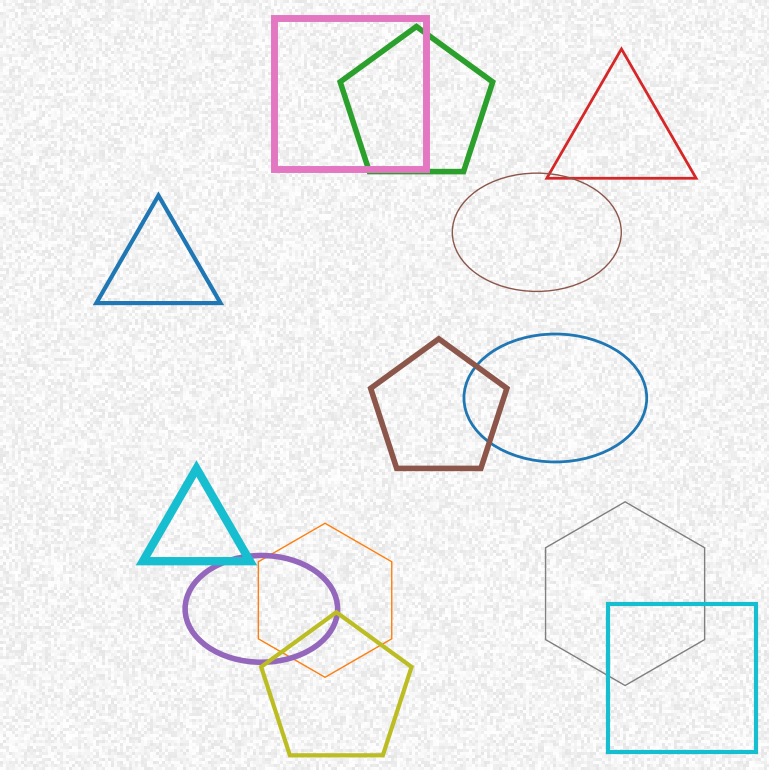[{"shape": "triangle", "thickness": 1.5, "radius": 0.47, "center": [0.206, 0.653]}, {"shape": "oval", "thickness": 1, "radius": 0.59, "center": [0.721, 0.483]}, {"shape": "hexagon", "thickness": 0.5, "radius": 0.5, "center": [0.422, 0.22]}, {"shape": "pentagon", "thickness": 2, "radius": 0.52, "center": [0.541, 0.861]}, {"shape": "triangle", "thickness": 1, "radius": 0.56, "center": [0.807, 0.824]}, {"shape": "oval", "thickness": 2, "radius": 0.5, "center": [0.339, 0.209]}, {"shape": "oval", "thickness": 0.5, "radius": 0.55, "center": [0.697, 0.698]}, {"shape": "pentagon", "thickness": 2, "radius": 0.47, "center": [0.57, 0.467]}, {"shape": "square", "thickness": 2.5, "radius": 0.49, "center": [0.455, 0.879]}, {"shape": "hexagon", "thickness": 0.5, "radius": 0.6, "center": [0.812, 0.229]}, {"shape": "pentagon", "thickness": 1.5, "radius": 0.51, "center": [0.437, 0.102]}, {"shape": "triangle", "thickness": 3, "radius": 0.4, "center": [0.255, 0.311]}, {"shape": "square", "thickness": 1.5, "radius": 0.48, "center": [0.886, 0.119]}]